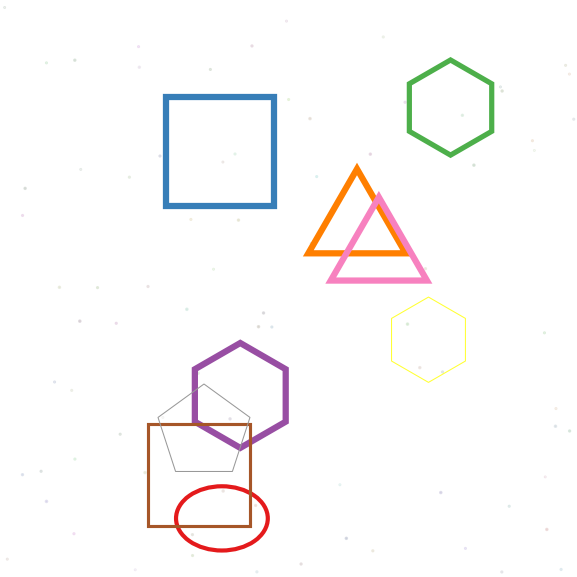[{"shape": "oval", "thickness": 2, "radius": 0.4, "center": [0.384, 0.101]}, {"shape": "square", "thickness": 3, "radius": 0.47, "center": [0.381, 0.737]}, {"shape": "hexagon", "thickness": 2.5, "radius": 0.41, "center": [0.78, 0.813]}, {"shape": "hexagon", "thickness": 3, "radius": 0.45, "center": [0.416, 0.314]}, {"shape": "triangle", "thickness": 3, "radius": 0.49, "center": [0.618, 0.609]}, {"shape": "hexagon", "thickness": 0.5, "radius": 0.37, "center": [0.742, 0.411]}, {"shape": "square", "thickness": 1.5, "radius": 0.44, "center": [0.344, 0.176]}, {"shape": "triangle", "thickness": 3, "radius": 0.48, "center": [0.656, 0.561]}, {"shape": "pentagon", "thickness": 0.5, "radius": 0.42, "center": [0.353, 0.25]}]